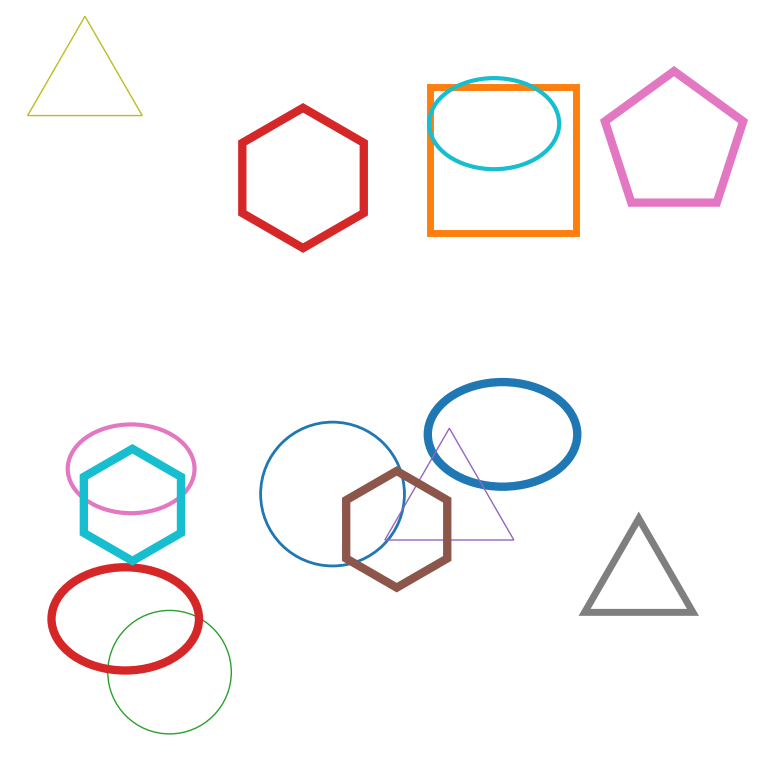[{"shape": "oval", "thickness": 3, "radius": 0.49, "center": [0.653, 0.436]}, {"shape": "circle", "thickness": 1, "radius": 0.47, "center": [0.432, 0.358]}, {"shape": "square", "thickness": 2.5, "radius": 0.47, "center": [0.653, 0.792]}, {"shape": "circle", "thickness": 0.5, "radius": 0.4, "center": [0.22, 0.127]}, {"shape": "hexagon", "thickness": 3, "radius": 0.46, "center": [0.394, 0.769]}, {"shape": "oval", "thickness": 3, "radius": 0.48, "center": [0.163, 0.196]}, {"shape": "triangle", "thickness": 0.5, "radius": 0.48, "center": [0.584, 0.347]}, {"shape": "hexagon", "thickness": 3, "radius": 0.38, "center": [0.515, 0.313]}, {"shape": "pentagon", "thickness": 3, "radius": 0.47, "center": [0.875, 0.813]}, {"shape": "oval", "thickness": 1.5, "radius": 0.41, "center": [0.17, 0.391]}, {"shape": "triangle", "thickness": 2.5, "radius": 0.41, "center": [0.83, 0.245]}, {"shape": "triangle", "thickness": 0.5, "radius": 0.43, "center": [0.11, 0.893]}, {"shape": "oval", "thickness": 1.5, "radius": 0.42, "center": [0.642, 0.839]}, {"shape": "hexagon", "thickness": 3, "radius": 0.36, "center": [0.172, 0.344]}]